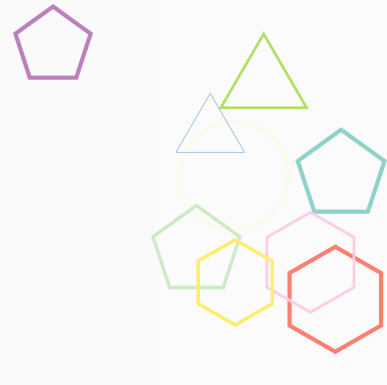[{"shape": "pentagon", "thickness": 3, "radius": 0.59, "center": [0.88, 0.545]}, {"shape": "circle", "thickness": 0.5, "radius": 0.7, "center": [0.604, 0.544]}, {"shape": "hexagon", "thickness": 3, "radius": 0.68, "center": [0.865, 0.223]}, {"shape": "triangle", "thickness": 0.5, "radius": 0.51, "center": [0.543, 0.656]}, {"shape": "triangle", "thickness": 2, "radius": 0.64, "center": [0.68, 0.784]}, {"shape": "hexagon", "thickness": 2, "radius": 0.65, "center": [0.801, 0.319]}, {"shape": "pentagon", "thickness": 3, "radius": 0.51, "center": [0.137, 0.881]}, {"shape": "pentagon", "thickness": 2.5, "radius": 0.59, "center": [0.507, 0.349]}, {"shape": "hexagon", "thickness": 2.5, "radius": 0.55, "center": [0.607, 0.267]}]